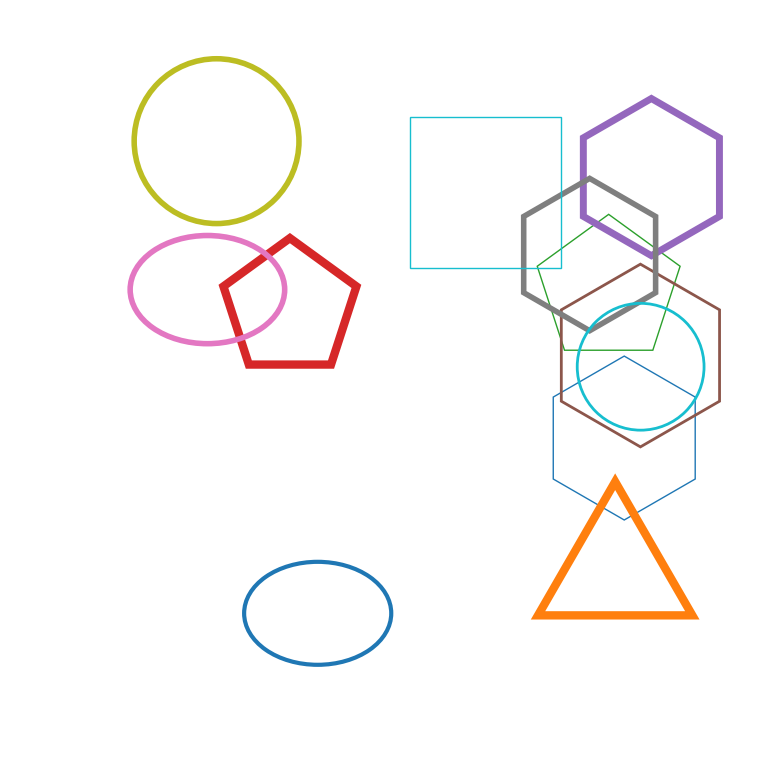[{"shape": "oval", "thickness": 1.5, "radius": 0.48, "center": [0.413, 0.203]}, {"shape": "hexagon", "thickness": 0.5, "radius": 0.53, "center": [0.811, 0.431]}, {"shape": "triangle", "thickness": 3, "radius": 0.58, "center": [0.799, 0.259]}, {"shape": "pentagon", "thickness": 0.5, "radius": 0.49, "center": [0.79, 0.624]}, {"shape": "pentagon", "thickness": 3, "radius": 0.45, "center": [0.377, 0.6]}, {"shape": "hexagon", "thickness": 2.5, "radius": 0.51, "center": [0.846, 0.77]}, {"shape": "hexagon", "thickness": 1, "radius": 0.59, "center": [0.832, 0.538]}, {"shape": "oval", "thickness": 2, "radius": 0.5, "center": [0.269, 0.624]}, {"shape": "hexagon", "thickness": 2, "radius": 0.49, "center": [0.766, 0.669]}, {"shape": "circle", "thickness": 2, "radius": 0.54, "center": [0.281, 0.817]}, {"shape": "circle", "thickness": 1, "radius": 0.41, "center": [0.832, 0.524]}, {"shape": "square", "thickness": 0.5, "radius": 0.49, "center": [0.63, 0.75]}]